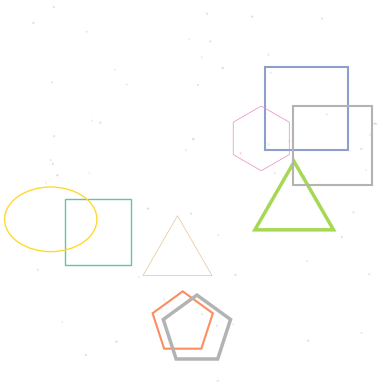[{"shape": "square", "thickness": 1, "radius": 0.43, "center": [0.255, 0.397]}, {"shape": "pentagon", "thickness": 1.5, "radius": 0.41, "center": [0.475, 0.161]}, {"shape": "square", "thickness": 1.5, "radius": 0.54, "center": [0.796, 0.717]}, {"shape": "hexagon", "thickness": 0.5, "radius": 0.42, "center": [0.679, 0.641]}, {"shape": "triangle", "thickness": 2.5, "radius": 0.59, "center": [0.764, 0.462]}, {"shape": "oval", "thickness": 1, "radius": 0.6, "center": [0.132, 0.43]}, {"shape": "triangle", "thickness": 0.5, "radius": 0.52, "center": [0.461, 0.336]}, {"shape": "square", "thickness": 1.5, "radius": 0.51, "center": [0.863, 0.623]}, {"shape": "pentagon", "thickness": 2.5, "radius": 0.46, "center": [0.511, 0.142]}]